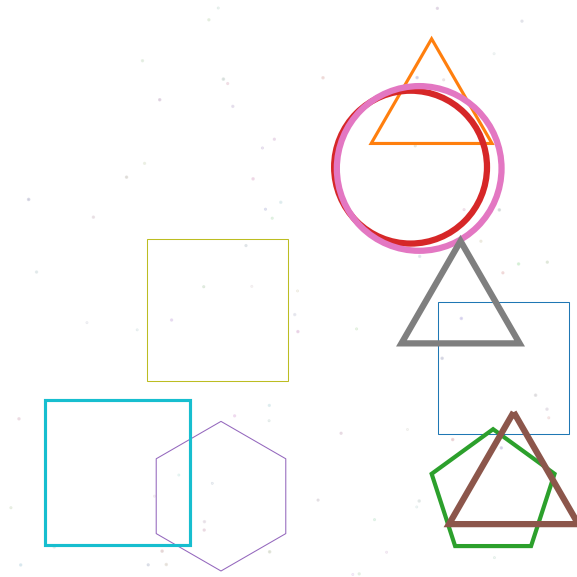[{"shape": "square", "thickness": 0.5, "radius": 0.57, "center": [0.872, 0.362]}, {"shape": "triangle", "thickness": 1.5, "radius": 0.6, "center": [0.747, 0.811]}, {"shape": "pentagon", "thickness": 2, "radius": 0.56, "center": [0.854, 0.144]}, {"shape": "circle", "thickness": 3, "radius": 0.66, "center": [0.711, 0.71]}, {"shape": "hexagon", "thickness": 0.5, "radius": 0.65, "center": [0.383, 0.14]}, {"shape": "triangle", "thickness": 3, "radius": 0.65, "center": [0.889, 0.156]}, {"shape": "circle", "thickness": 3, "radius": 0.71, "center": [0.726, 0.707]}, {"shape": "triangle", "thickness": 3, "radius": 0.59, "center": [0.797, 0.464]}, {"shape": "square", "thickness": 0.5, "radius": 0.61, "center": [0.377, 0.462]}, {"shape": "square", "thickness": 1.5, "radius": 0.63, "center": [0.203, 0.181]}]